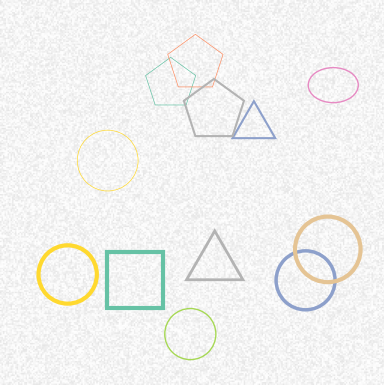[{"shape": "pentagon", "thickness": 0.5, "radius": 0.34, "center": [0.443, 0.783]}, {"shape": "square", "thickness": 3, "radius": 0.36, "center": [0.35, 0.274]}, {"shape": "pentagon", "thickness": 0.5, "radius": 0.38, "center": [0.508, 0.835]}, {"shape": "triangle", "thickness": 1.5, "radius": 0.32, "center": [0.659, 0.673]}, {"shape": "circle", "thickness": 2.5, "radius": 0.38, "center": [0.794, 0.272]}, {"shape": "oval", "thickness": 1, "radius": 0.32, "center": [0.866, 0.779]}, {"shape": "circle", "thickness": 1, "radius": 0.33, "center": [0.494, 0.132]}, {"shape": "circle", "thickness": 0.5, "radius": 0.39, "center": [0.28, 0.583]}, {"shape": "circle", "thickness": 3, "radius": 0.38, "center": [0.176, 0.287]}, {"shape": "circle", "thickness": 3, "radius": 0.43, "center": [0.851, 0.352]}, {"shape": "triangle", "thickness": 2, "radius": 0.42, "center": [0.558, 0.316]}, {"shape": "pentagon", "thickness": 1.5, "radius": 0.41, "center": [0.556, 0.713]}]